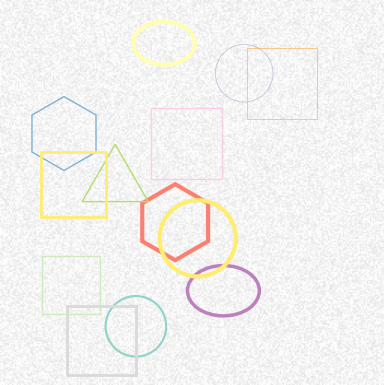[{"shape": "circle", "thickness": 1.5, "radius": 0.39, "center": [0.353, 0.152]}, {"shape": "oval", "thickness": 3, "radius": 0.4, "center": [0.426, 0.888]}, {"shape": "circle", "thickness": 0.5, "radius": 0.37, "center": [0.634, 0.81]}, {"shape": "hexagon", "thickness": 3, "radius": 0.49, "center": [0.455, 0.423]}, {"shape": "hexagon", "thickness": 1, "radius": 0.48, "center": [0.166, 0.653]}, {"shape": "square", "thickness": 0.5, "radius": 0.46, "center": [0.732, 0.783]}, {"shape": "triangle", "thickness": 1, "radius": 0.5, "center": [0.299, 0.526]}, {"shape": "square", "thickness": 1, "radius": 0.46, "center": [0.485, 0.628]}, {"shape": "square", "thickness": 2, "radius": 0.45, "center": [0.263, 0.115]}, {"shape": "oval", "thickness": 2.5, "radius": 0.47, "center": [0.58, 0.245]}, {"shape": "square", "thickness": 1, "radius": 0.38, "center": [0.185, 0.259]}, {"shape": "circle", "thickness": 3, "radius": 0.5, "center": [0.514, 0.381]}, {"shape": "square", "thickness": 2, "radius": 0.42, "center": [0.191, 0.52]}]